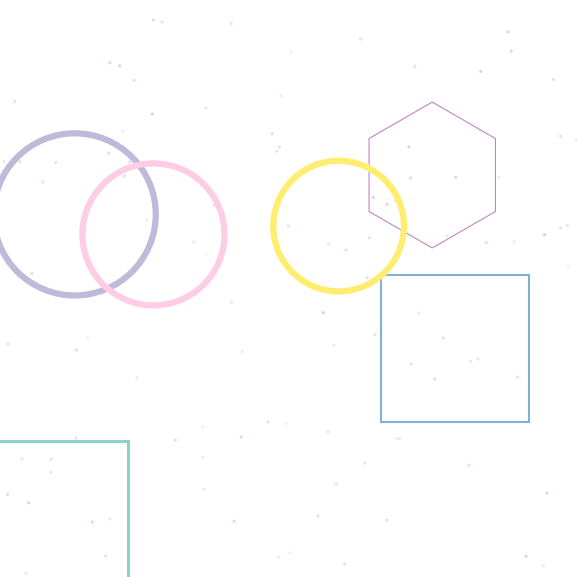[{"shape": "square", "thickness": 1.5, "radius": 0.6, "center": [0.102, 0.116]}, {"shape": "circle", "thickness": 3, "radius": 0.7, "center": [0.129, 0.628]}, {"shape": "square", "thickness": 1, "radius": 0.64, "center": [0.788, 0.396]}, {"shape": "circle", "thickness": 3, "radius": 0.61, "center": [0.266, 0.593]}, {"shape": "hexagon", "thickness": 0.5, "radius": 0.63, "center": [0.748, 0.696]}, {"shape": "circle", "thickness": 3, "radius": 0.57, "center": [0.586, 0.608]}]